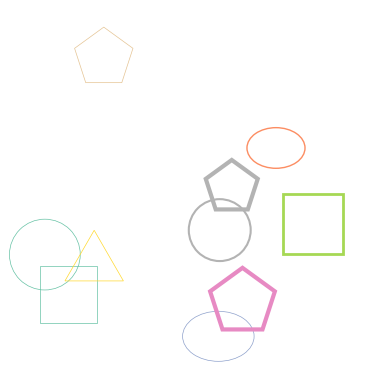[{"shape": "circle", "thickness": 0.5, "radius": 0.46, "center": [0.116, 0.339]}, {"shape": "square", "thickness": 0.5, "radius": 0.37, "center": [0.178, 0.234]}, {"shape": "oval", "thickness": 1, "radius": 0.38, "center": [0.717, 0.616]}, {"shape": "oval", "thickness": 0.5, "radius": 0.46, "center": [0.567, 0.126]}, {"shape": "pentagon", "thickness": 3, "radius": 0.44, "center": [0.63, 0.216]}, {"shape": "square", "thickness": 2, "radius": 0.39, "center": [0.813, 0.418]}, {"shape": "triangle", "thickness": 0.5, "radius": 0.44, "center": [0.245, 0.314]}, {"shape": "pentagon", "thickness": 0.5, "radius": 0.4, "center": [0.27, 0.85]}, {"shape": "circle", "thickness": 1.5, "radius": 0.4, "center": [0.571, 0.402]}, {"shape": "pentagon", "thickness": 3, "radius": 0.35, "center": [0.602, 0.513]}]